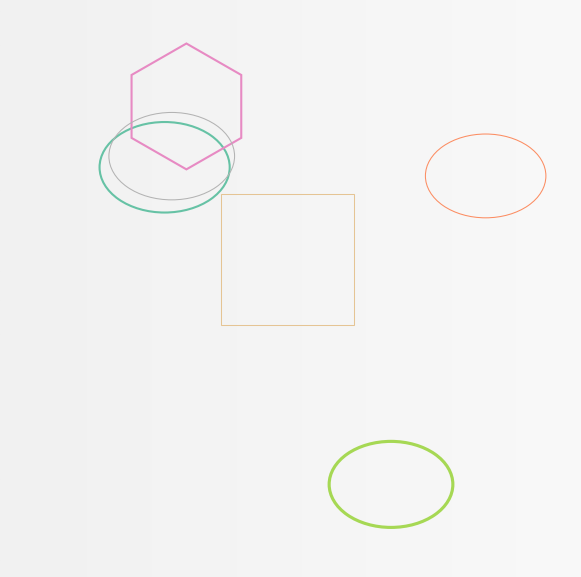[{"shape": "oval", "thickness": 1, "radius": 0.56, "center": [0.283, 0.709]}, {"shape": "oval", "thickness": 0.5, "radius": 0.52, "center": [0.836, 0.695]}, {"shape": "hexagon", "thickness": 1, "radius": 0.54, "center": [0.321, 0.815]}, {"shape": "oval", "thickness": 1.5, "radius": 0.53, "center": [0.673, 0.16]}, {"shape": "square", "thickness": 0.5, "radius": 0.57, "center": [0.494, 0.55]}, {"shape": "oval", "thickness": 0.5, "radius": 0.54, "center": [0.295, 0.729]}]